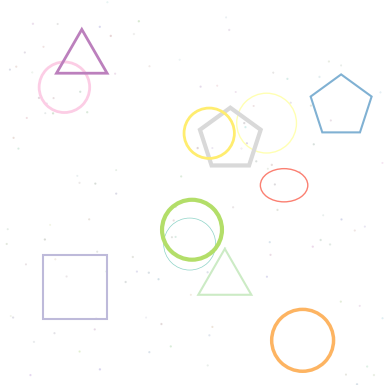[{"shape": "circle", "thickness": 0.5, "radius": 0.34, "center": [0.493, 0.366]}, {"shape": "circle", "thickness": 1, "radius": 0.39, "center": [0.692, 0.68]}, {"shape": "square", "thickness": 1.5, "radius": 0.41, "center": [0.195, 0.255]}, {"shape": "oval", "thickness": 1, "radius": 0.31, "center": [0.738, 0.519]}, {"shape": "pentagon", "thickness": 1.5, "radius": 0.42, "center": [0.886, 0.723]}, {"shape": "circle", "thickness": 2.5, "radius": 0.4, "center": [0.786, 0.116]}, {"shape": "circle", "thickness": 3, "radius": 0.39, "center": [0.499, 0.403]}, {"shape": "circle", "thickness": 2, "radius": 0.33, "center": [0.167, 0.773]}, {"shape": "pentagon", "thickness": 3, "radius": 0.41, "center": [0.598, 0.637]}, {"shape": "triangle", "thickness": 2, "radius": 0.38, "center": [0.212, 0.848]}, {"shape": "triangle", "thickness": 1.5, "radius": 0.4, "center": [0.584, 0.274]}, {"shape": "circle", "thickness": 2, "radius": 0.33, "center": [0.543, 0.654]}]